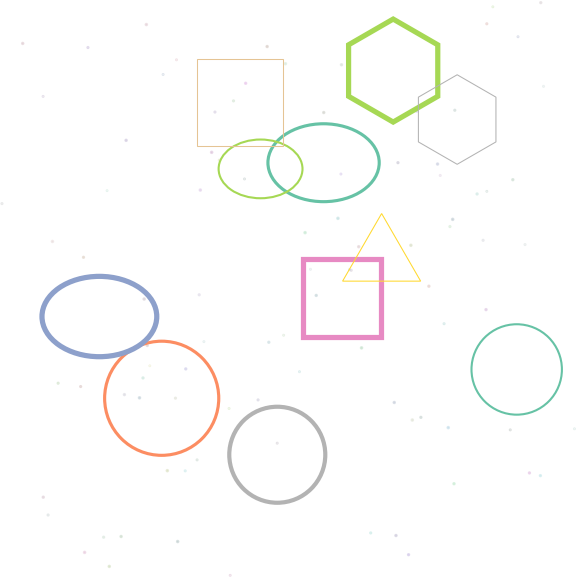[{"shape": "oval", "thickness": 1.5, "radius": 0.48, "center": [0.56, 0.717]}, {"shape": "circle", "thickness": 1, "radius": 0.39, "center": [0.895, 0.359]}, {"shape": "circle", "thickness": 1.5, "radius": 0.49, "center": [0.28, 0.309]}, {"shape": "oval", "thickness": 2.5, "radius": 0.5, "center": [0.172, 0.451]}, {"shape": "square", "thickness": 2.5, "radius": 0.34, "center": [0.592, 0.483]}, {"shape": "oval", "thickness": 1, "radius": 0.36, "center": [0.451, 0.707]}, {"shape": "hexagon", "thickness": 2.5, "radius": 0.45, "center": [0.681, 0.877]}, {"shape": "triangle", "thickness": 0.5, "radius": 0.39, "center": [0.661, 0.551]}, {"shape": "square", "thickness": 0.5, "radius": 0.37, "center": [0.416, 0.822]}, {"shape": "circle", "thickness": 2, "radius": 0.42, "center": [0.48, 0.212]}, {"shape": "hexagon", "thickness": 0.5, "radius": 0.39, "center": [0.792, 0.792]}]